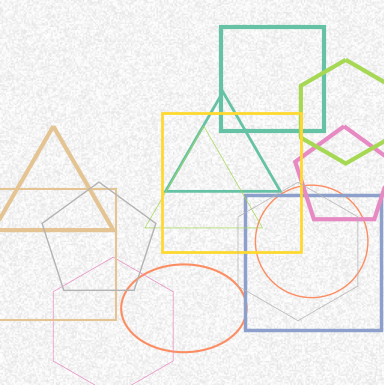[{"shape": "triangle", "thickness": 2, "radius": 0.86, "center": [0.579, 0.589]}, {"shape": "square", "thickness": 3, "radius": 0.67, "center": [0.708, 0.795]}, {"shape": "oval", "thickness": 1.5, "radius": 0.81, "center": [0.478, 0.199]}, {"shape": "circle", "thickness": 1, "radius": 0.73, "center": [0.809, 0.373]}, {"shape": "square", "thickness": 2.5, "radius": 0.88, "center": [0.813, 0.318]}, {"shape": "pentagon", "thickness": 3, "radius": 0.67, "center": [0.894, 0.539]}, {"shape": "hexagon", "thickness": 0.5, "radius": 0.9, "center": [0.294, 0.152]}, {"shape": "triangle", "thickness": 0.5, "radius": 0.88, "center": [0.529, 0.496]}, {"shape": "hexagon", "thickness": 3, "radius": 0.67, "center": [0.898, 0.71]}, {"shape": "square", "thickness": 2, "radius": 0.9, "center": [0.601, 0.526]}, {"shape": "square", "thickness": 1.5, "radius": 0.85, "center": [0.132, 0.339]}, {"shape": "triangle", "thickness": 3, "radius": 0.9, "center": [0.139, 0.492]}, {"shape": "hexagon", "thickness": 0.5, "radius": 0.9, "center": [0.774, 0.347]}, {"shape": "pentagon", "thickness": 1, "radius": 0.78, "center": [0.257, 0.372]}]